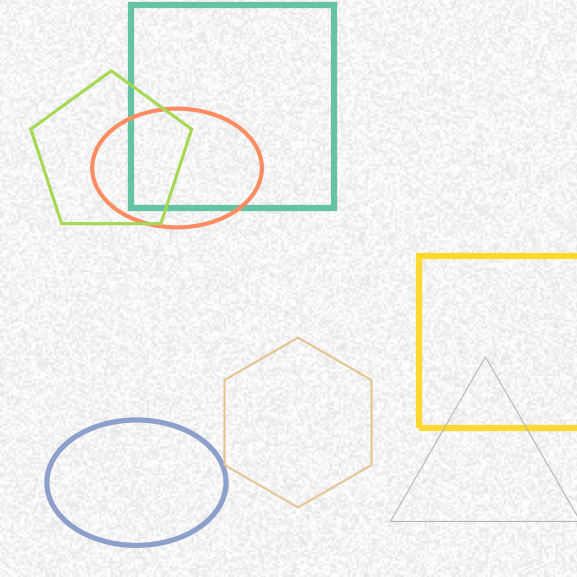[{"shape": "square", "thickness": 3, "radius": 0.88, "center": [0.402, 0.814]}, {"shape": "oval", "thickness": 2, "radius": 0.73, "center": [0.307, 0.708]}, {"shape": "oval", "thickness": 2.5, "radius": 0.78, "center": [0.236, 0.163]}, {"shape": "pentagon", "thickness": 1.5, "radius": 0.73, "center": [0.193, 0.73]}, {"shape": "square", "thickness": 3, "radius": 0.75, "center": [0.875, 0.407]}, {"shape": "hexagon", "thickness": 1, "radius": 0.74, "center": [0.516, 0.267]}, {"shape": "triangle", "thickness": 0.5, "radius": 0.95, "center": [0.841, 0.191]}]